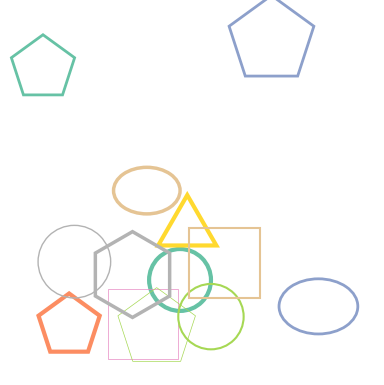[{"shape": "pentagon", "thickness": 2, "radius": 0.43, "center": [0.112, 0.823]}, {"shape": "circle", "thickness": 3, "radius": 0.4, "center": [0.468, 0.273]}, {"shape": "pentagon", "thickness": 3, "radius": 0.42, "center": [0.18, 0.154]}, {"shape": "pentagon", "thickness": 2, "radius": 0.58, "center": [0.705, 0.896]}, {"shape": "oval", "thickness": 2, "radius": 0.51, "center": [0.827, 0.204]}, {"shape": "square", "thickness": 0.5, "radius": 0.46, "center": [0.371, 0.158]}, {"shape": "pentagon", "thickness": 0.5, "radius": 0.53, "center": [0.407, 0.147]}, {"shape": "circle", "thickness": 1.5, "radius": 0.42, "center": [0.548, 0.178]}, {"shape": "triangle", "thickness": 3, "radius": 0.44, "center": [0.486, 0.406]}, {"shape": "oval", "thickness": 2.5, "radius": 0.43, "center": [0.381, 0.505]}, {"shape": "square", "thickness": 1.5, "radius": 0.46, "center": [0.583, 0.317]}, {"shape": "hexagon", "thickness": 2.5, "radius": 0.56, "center": [0.344, 0.287]}, {"shape": "circle", "thickness": 1, "radius": 0.47, "center": [0.193, 0.32]}]